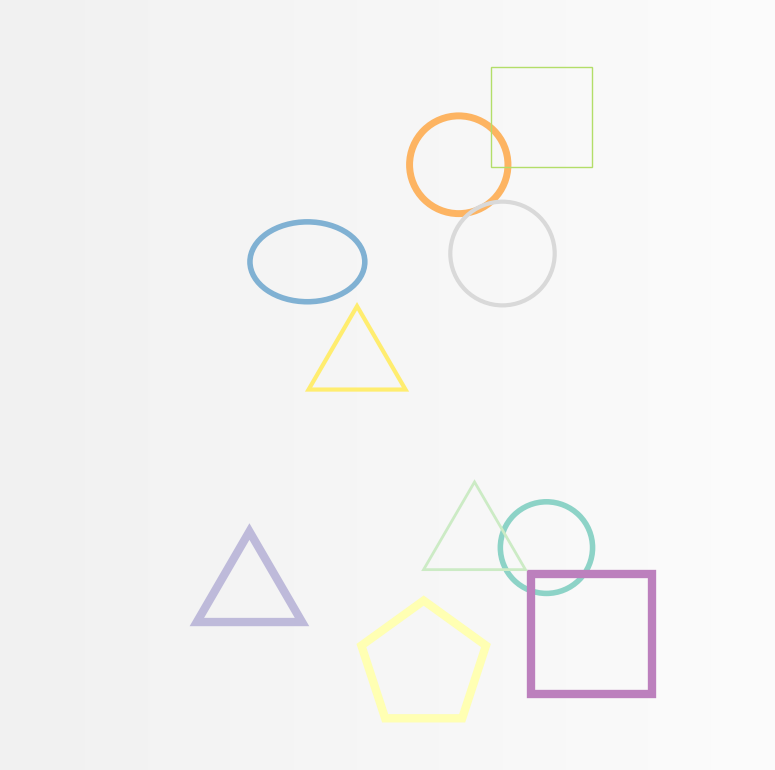[{"shape": "circle", "thickness": 2, "radius": 0.3, "center": [0.705, 0.289]}, {"shape": "pentagon", "thickness": 3, "radius": 0.42, "center": [0.547, 0.136]}, {"shape": "triangle", "thickness": 3, "radius": 0.39, "center": [0.322, 0.231]}, {"shape": "oval", "thickness": 2, "radius": 0.37, "center": [0.397, 0.66]}, {"shape": "circle", "thickness": 2.5, "radius": 0.32, "center": [0.592, 0.786]}, {"shape": "square", "thickness": 0.5, "radius": 0.33, "center": [0.699, 0.848]}, {"shape": "circle", "thickness": 1.5, "radius": 0.34, "center": [0.648, 0.671]}, {"shape": "square", "thickness": 3, "radius": 0.39, "center": [0.763, 0.177]}, {"shape": "triangle", "thickness": 1, "radius": 0.38, "center": [0.612, 0.298]}, {"shape": "triangle", "thickness": 1.5, "radius": 0.36, "center": [0.461, 0.53]}]